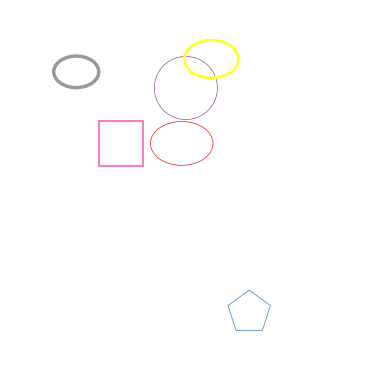[{"shape": "oval", "thickness": 0.5, "radius": 0.41, "center": [0.472, 0.627]}, {"shape": "pentagon", "thickness": 0.5, "radius": 0.29, "center": [0.647, 0.188]}, {"shape": "circle", "thickness": 0.5, "radius": 0.41, "center": [0.483, 0.771]}, {"shape": "oval", "thickness": 2, "radius": 0.35, "center": [0.549, 0.846]}, {"shape": "square", "thickness": 1.5, "radius": 0.29, "center": [0.314, 0.628]}, {"shape": "oval", "thickness": 2.5, "radius": 0.29, "center": [0.198, 0.813]}]